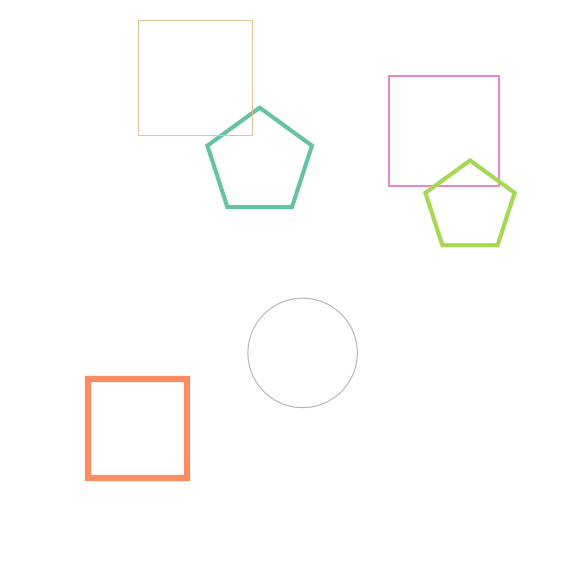[{"shape": "pentagon", "thickness": 2, "radius": 0.48, "center": [0.45, 0.718]}, {"shape": "square", "thickness": 3, "radius": 0.43, "center": [0.238, 0.257]}, {"shape": "square", "thickness": 1, "radius": 0.47, "center": [0.769, 0.773]}, {"shape": "pentagon", "thickness": 2, "radius": 0.41, "center": [0.814, 0.64]}, {"shape": "square", "thickness": 0.5, "radius": 0.5, "center": [0.338, 0.865]}, {"shape": "circle", "thickness": 0.5, "radius": 0.47, "center": [0.524, 0.388]}]